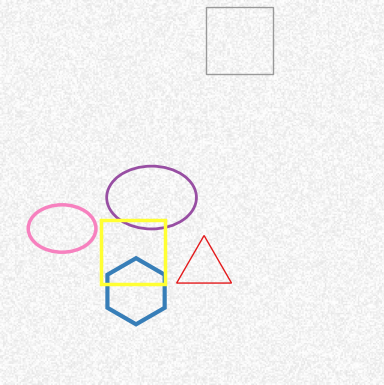[{"shape": "triangle", "thickness": 1, "radius": 0.41, "center": [0.53, 0.306]}, {"shape": "hexagon", "thickness": 3, "radius": 0.43, "center": [0.353, 0.244]}, {"shape": "oval", "thickness": 2, "radius": 0.58, "center": [0.394, 0.487]}, {"shape": "square", "thickness": 2.5, "radius": 0.41, "center": [0.345, 0.346]}, {"shape": "oval", "thickness": 2.5, "radius": 0.44, "center": [0.161, 0.406]}, {"shape": "square", "thickness": 1, "radius": 0.43, "center": [0.622, 0.894]}]